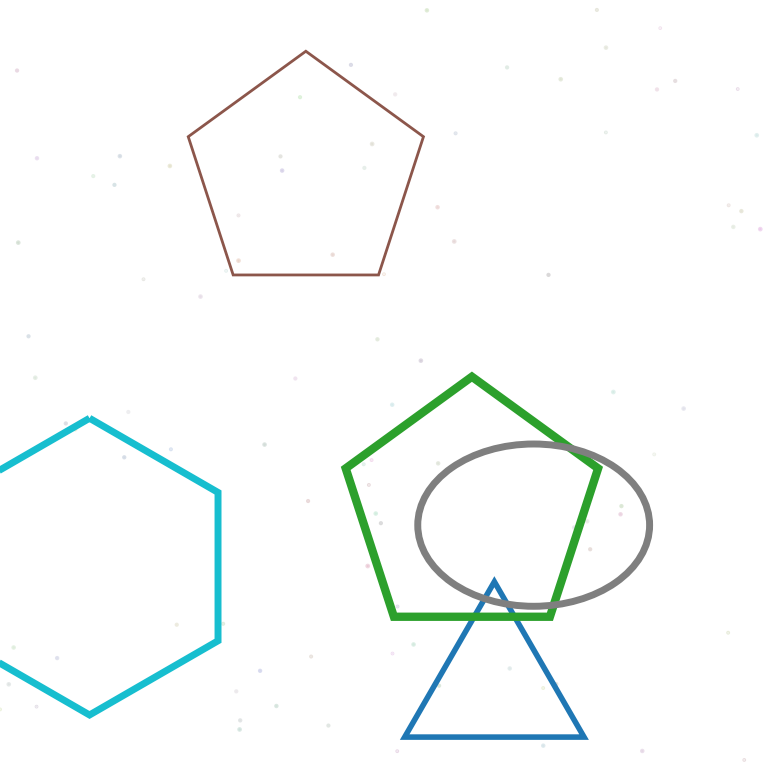[{"shape": "triangle", "thickness": 2, "radius": 0.67, "center": [0.642, 0.11]}, {"shape": "pentagon", "thickness": 3, "radius": 0.86, "center": [0.613, 0.338]}, {"shape": "pentagon", "thickness": 1, "radius": 0.8, "center": [0.397, 0.773]}, {"shape": "oval", "thickness": 2.5, "radius": 0.75, "center": [0.693, 0.318]}, {"shape": "hexagon", "thickness": 2.5, "radius": 0.96, "center": [0.116, 0.264]}]